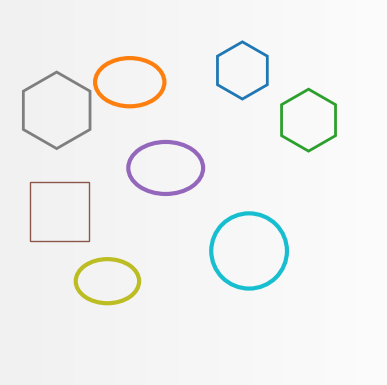[{"shape": "hexagon", "thickness": 2, "radius": 0.37, "center": [0.626, 0.817]}, {"shape": "oval", "thickness": 3, "radius": 0.45, "center": [0.335, 0.787]}, {"shape": "hexagon", "thickness": 2, "radius": 0.4, "center": [0.796, 0.688]}, {"shape": "oval", "thickness": 3, "radius": 0.48, "center": [0.428, 0.564]}, {"shape": "square", "thickness": 1, "radius": 0.38, "center": [0.153, 0.451]}, {"shape": "hexagon", "thickness": 2, "radius": 0.5, "center": [0.146, 0.713]}, {"shape": "oval", "thickness": 3, "radius": 0.41, "center": [0.277, 0.27]}, {"shape": "circle", "thickness": 3, "radius": 0.49, "center": [0.643, 0.348]}]